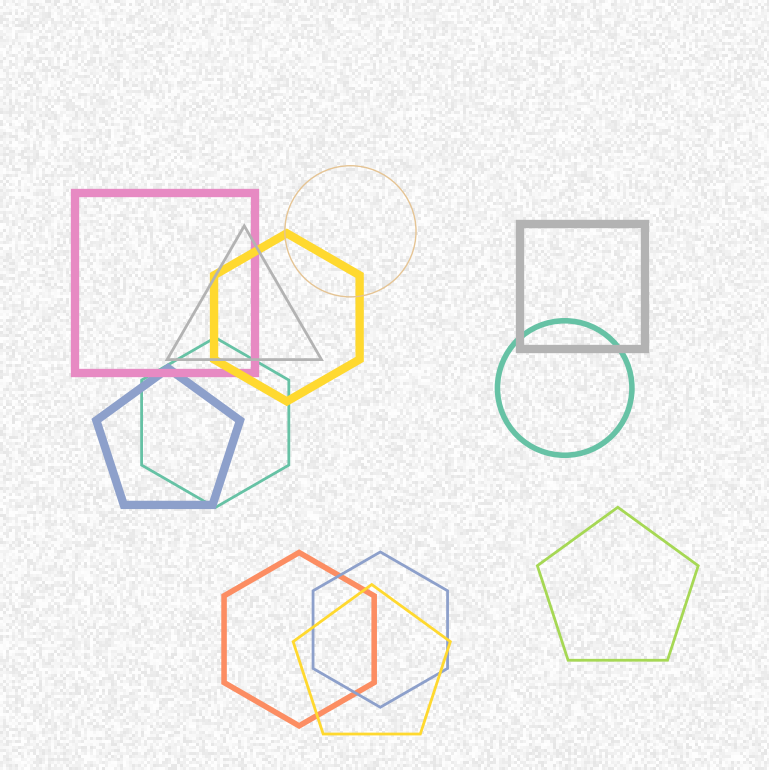[{"shape": "circle", "thickness": 2, "radius": 0.44, "center": [0.733, 0.496]}, {"shape": "hexagon", "thickness": 1, "radius": 0.55, "center": [0.279, 0.451]}, {"shape": "hexagon", "thickness": 2, "radius": 0.56, "center": [0.388, 0.17]}, {"shape": "hexagon", "thickness": 1, "radius": 0.5, "center": [0.494, 0.182]}, {"shape": "pentagon", "thickness": 3, "radius": 0.49, "center": [0.218, 0.424]}, {"shape": "square", "thickness": 3, "radius": 0.58, "center": [0.214, 0.633]}, {"shape": "pentagon", "thickness": 1, "radius": 0.55, "center": [0.802, 0.231]}, {"shape": "pentagon", "thickness": 1, "radius": 0.54, "center": [0.483, 0.134]}, {"shape": "hexagon", "thickness": 3, "radius": 0.55, "center": [0.373, 0.588]}, {"shape": "circle", "thickness": 0.5, "radius": 0.43, "center": [0.455, 0.7]}, {"shape": "triangle", "thickness": 1, "radius": 0.58, "center": [0.317, 0.591]}, {"shape": "square", "thickness": 3, "radius": 0.41, "center": [0.756, 0.628]}]